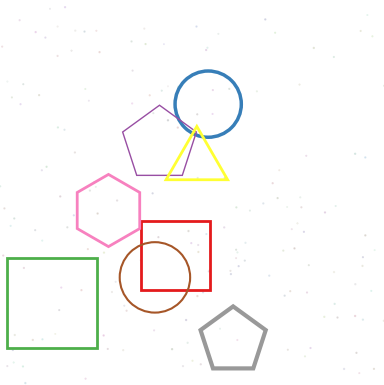[{"shape": "square", "thickness": 2, "radius": 0.45, "center": [0.455, 0.336]}, {"shape": "circle", "thickness": 2.5, "radius": 0.43, "center": [0.541, 0.73]}, {"shape": "square", "thickness": 2, "radius": 0.58, "center": [0.136, 0.212]}, {"shape": "pentagon", "thickness": 1, "radius": 0.5, "center": [0.414, 0.626]}, {"shape": "triangle", "thickness": 2, "radius": 0.46, "center": [0.511, 0.579]}, {"shape": "circle", "thickness": 1.5, "radius": 0.46, "center": [0.402, 0.28]}, {"shape": "hexagon", "thickness": 2, "radius": 0.47, "center": [0.282, 0.453]}, {"shape": "pentagon", "thickness": 3, "radius": 0.45, "center": [0.606, 0.115]}]